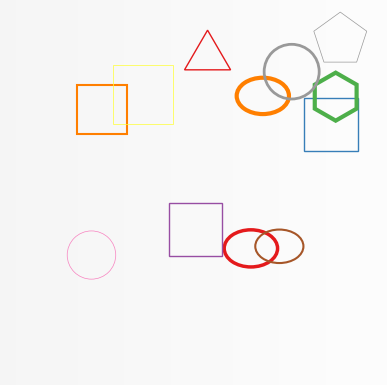[{"shape": "triangle", "thickness": 1, "radius": 0.34, "center": [0.536, 0.853]}, {"shape": "oval", "thickness": 2.5, "radius": 0.34, "center": [0.647, 0.355]}, {"shape": "square", "thickness": 1, "radius": 0.35, "center": [0.855, 0.677]}, {"shape": "hexagon", "thickness": 3, "radius": 0.31, "center": [0.866, 0.749]}, {"shape": "square", "thickness": 1, "radius": 0.35, "center": [0.505, 0.404]}, {"shape": "square", "thickness": 1.5, "radius": 0.32, "center": [0.263, 0.717]}, {"shape": "oval", "thickness": 3, "radius": 0.34, "center": [0.678, 0.751]}, {"shape": "square", "thickness": 0.5, "radius": 0.39, "center": [0.37, 0.754]}, {"shape": "oval", "thickness": 1.5, "radius": 0.31, "center": [0.721, 0.36]}, {"shape": "circle", "thickness": 0.5, "radius": 0.31, "center": [0.236, 0.338]}, {"shape": "pentagon", "thickness": 0.5, "radius": 0.36, "center": [0.878, 0.897]}, {"shape": "circle", "thickness": 2, "radius": 0.36, "center": [0.753, 0.814]}]